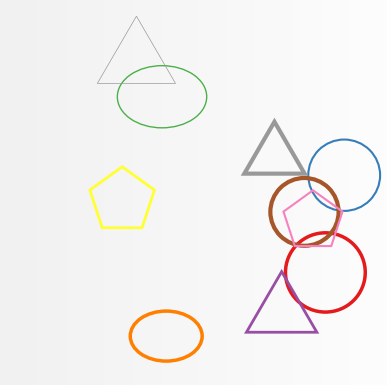[{"shape": "circle", "thickness": 2.5, "radius": 0.51, "center": [0.84, 0.292]}, {"shape": "circle", "thickness": 1.5, "radius": 0.46, "center": [0.888, 0.545]}, {"shape": "oval", "thickness": 1, "radius": 0.58, "center": [0.418, 0.749]}, {"shape": "triangle", "thickness": 2, "radius": 0.52, "center": [0.727, 0.19]}, {"shape": "oval", "thickness": 2.5, "radius": 0.46, "center": [0.429, 0.127]}, {"shape": "pentagon", "thickness": 2, "radius": 0.44, "center": [0.315, 0.479]}, {"shape": "circle", "thickness": 3, "radius": 0.44, "center": [0.786, 0.45]}, {"shape": "pentagon", "thickness": 1.5, "radius": 0.4, "center": [0.808, 0.426]}, {"shape": "triangle", "thickness": 0.5, "radius": 0.58, "center": [0.352, 0.841]}, {"shape": "triangle", "thickness": 3, "radius": 0.45, "center": [0.708, 0.594]}]